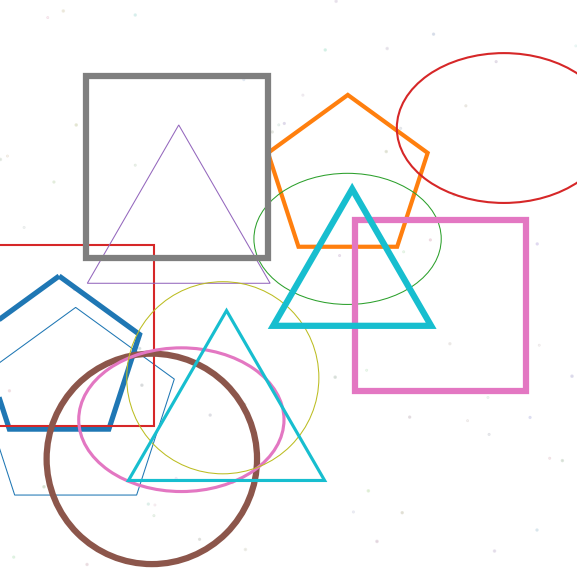[{"shape": "pentagon", "thickness": 0.5, "radius": 0.9, "center": [0.131, 0.287]}, {"shape": "pentagon", "thickness": 2.5, "radius": 0.73, "center": [0.102, 0.375]}, {"shape": "pentagon", "thickness": 2, "radius": 0.73, "center": [0.602, 0.689]}, {"shape": "oval", "thickness": 0.5, "radius": 0.81, "center": [0.602, 0.585]}, {"shape": "square", "thickness": 1, "radius": 0.79, "center": [0.109, 0.418]}, {"shape": "oval", "thickness": 1, "radius": 0.93, "center": [0.872, 0.777]}, {"shape": "triangle", "thickness": 0.5, "radius": 0.91, "center": [0.309, 0.6]}, {"shape": "circle", "thickness": 3, "radius": 0.91, "center": [0.263, 0.205]}, {"shape": "square", "thickness": 3, "radius": 0.74, "center": [0.763, 0.47]}, {"shape": "oval", "thickness": 1.5, "radius": 0.89, "center": [0.314, 0.272]}, {"shape": "square", "thickness": 3, "radius": 0.79, "center": [0.306, 0.71]}, {"shape": "circle", "thickness": 0.5, "radius": 0.83, "center": [0.386, 0.345]}, {"shape": "triangle", "thickness": 3, "radius": 0.79, "center": [0.61, 0.514]}, {"shape": "triangle", "thickness": 1.5, "radius": 0.98, "center": [0.392, 0.265]}]